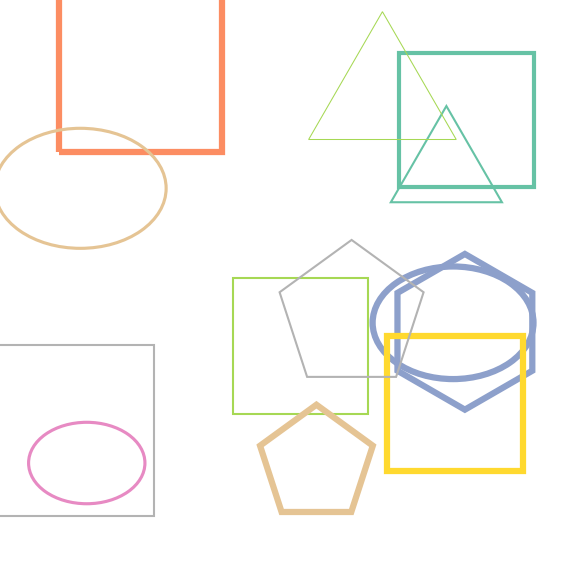[{"shape": "square", "thickness": 2, "radius": 0.58, "center": [0.808, 0.791]}, {"shape": "triangle", "thickness": 1, "radius": 0.56, "center": [0.773, 0.704]}, {"shape": "square", "thickness": 3, "radius": 0.71, "center": [0.243, 0.877]}, {"shape": "hexagon", "thickness": 3, "radius": 0.67, "center": [0.805, 0.425]}, {"shape": "oval", "thickness": 3, "radius": 0.7, "center": [0.785, 0.44]}, {"shape": "oval", "thickness": 1.5, "radius": 0.5, "center": [0.15, 0.197]}, {"shape": "square", "thickness": 1, "radius": 0.59, "center": [0.521, 0.4]}, {"shape": "triangle", "thickness": 0.5, "radius": 0.74, "center": [0.662, 0.831]}, {"shape": "square", "thickness": 3, "radius": 0.59, "center": [0.787, 0.3]}, {"shape": "pentagon", "thickness": 3, "radius": 0.51, "center": [0.548, 0.196]}, {"shape": "oval", "thickness": 1.5, "radius": 0.74, "center": [0.139, 0.673]}, {"shape": "square", "thickness": 1, "radius": 0.74, "center": [0.118, 0.253]}, {"shape": "pentagon", "thickness": 1, "radius": 0.66, "center": [0.609, 0.453]}]